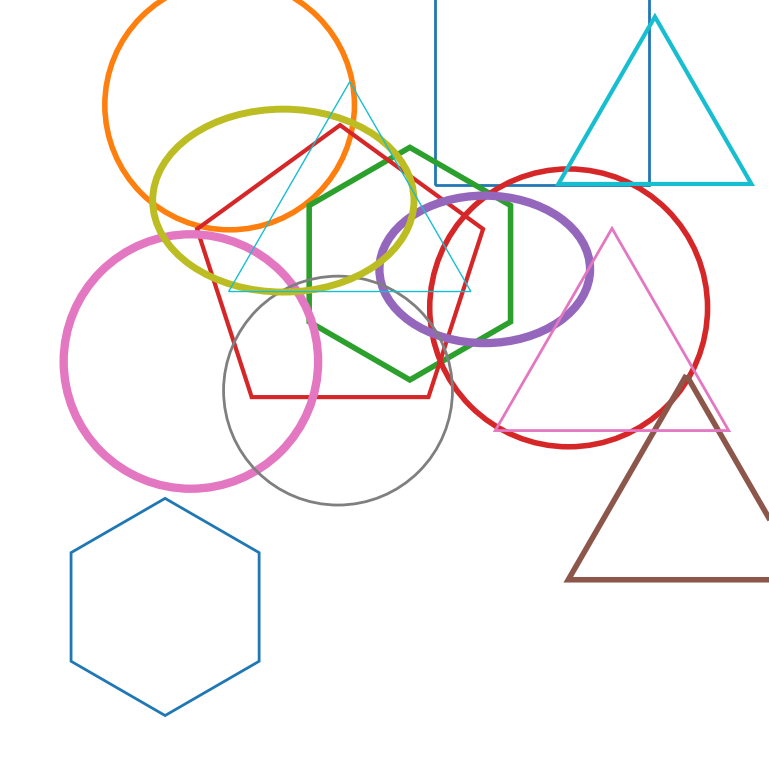[{"shape": "square", "thickness": 1, "radius": 0.69, "center": [0.704, 0.899]}, {"shape": "hexagon", "thickness": 1, "radius": 0.71, "center": [0.214, 0.212]}, {"shape": "circle", "thickness": 2, "radius": 0.81, "center": [0.298, 0.864]}, {"shape": "hexagon", "thickness": 2, "radius": 0.76, "center": [0.532, 0.658]}, {"shape": "pentagon", "thickness": 1.5, "radius": 0.98, "center": [0.442, 0.642]}, {"shape": "circle", "thickness": 2, "radius": 0.9, "center": [0.738, 0.6]}, {"shape": "oval", "thickness": 3, "radius": 0.68, "center": [0.63, 0.65]}, {"shape": "triangle", "thickness": 2, "radius": 0.89, "center": [0.891, 0.336]}, {"shape": "triangle", "thickness": 1, "radius": 0.88, "center": [0.795, 0.528]}, {"shape": "circle", "thickness": 3, "radius": 0.83, "center": [0.248, 0.531]}, {"shape": "circle", "thickness": 1, "radius": 0.74, "center": [0.439, 0.493]}, {"shape": "oval", "thickness": 2.5, "radius": 0.85, "center": [0.368, 0.739]}, {"shape": "triangle", "thickness": 0.5, "radius": 0.91, "center": [0.454, 0.712]}, {"shape": "triangle", "thickness": 1.5, "radius": 0.72, "center": [0.851, 0.833]}]